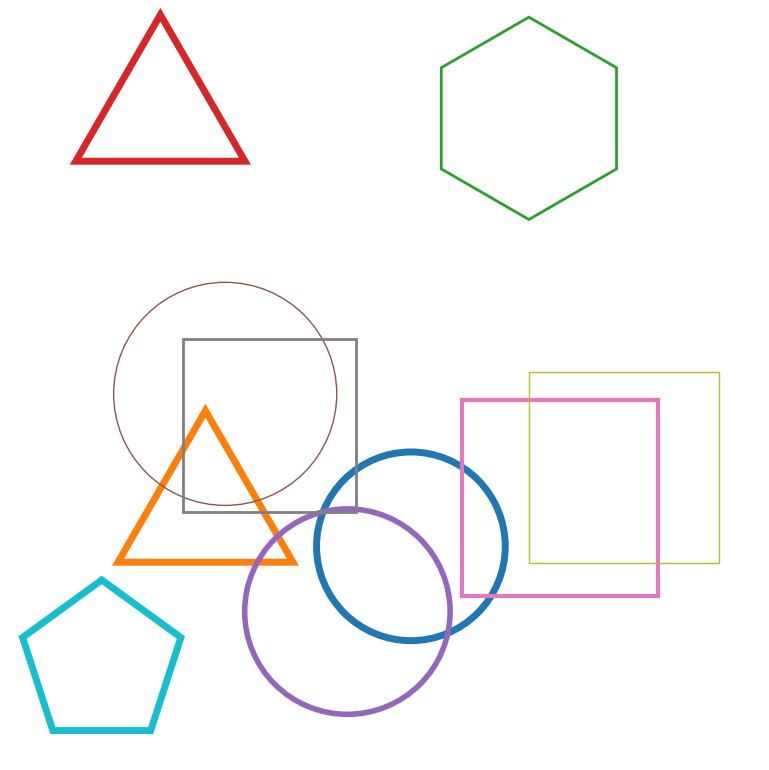[{"shape": "circle", "thickness": 2.5, "radius": 0.61, "center": [0.534, 0.29]}, {"shape": "triangle", "thickness": 2.5, "radius": 0.66, "center": [0.267, 0.335]}, {"shape": "hexagon", "thickness": 1, "radius": 0.66, "center": [0.687, 0.846]}, {"shape": "triangle", "thickness": 2.5, "radius": 0.63, "center": [0.208, 0.854]}, {"shape": "circle", "thickness": 2, "radius": 0.67, "center": [0.451, 0.206]}, {"shape": "circle", "thickness": 0.5, "radius": 0.72, "center": [0.292, 0.489]}, {"shape": "square", "thickness": 1.5, "radius": 0.64, "center": [0.728, 0.353]}, {"shape": "square", "thickness": 1, "radius": 0.56, "center": [0.35, 0.448]}, {"shape": "square", "thickness": 0.5, "radius": 0.62, "center": [0.81, 0.393]}, {"shape": "pentagon", "thickness": 2.5, "radius": 0.54, "center": [0.132, 0.139]}]